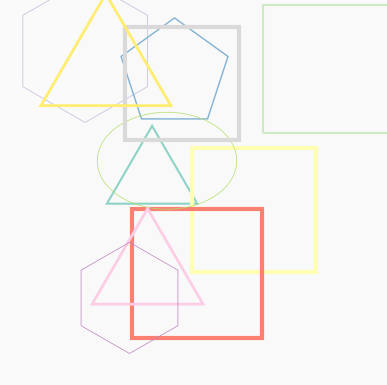[{"shape": "triangle", "thickness": 1.5, "radius": 0.67, "center": [0.392, 0.538]}, {"shape": "square", "thickness": 3, "radius": 0.8, "center": [0.655, 0.455]}, {"shape": "hexagon", "thickness": 0.5, "radius": 0.93, "center": [0.22, 0.868]}, {"shape": "square", "thickness": 3, "radius": 0.84, "center": [0.509, 0.29]}, {"shape": "pentagon", "thickness": 1, "radius": 0.73, "center": [0.45, 0.808]}, {"shape": "oval", "thickness": 0.5, "radius": 0.9, "center": [0.431, 0.582]}, {"shape": "triangle", "thickness": 2, "radius": 0.83, "center": [0.381, 0.293]}, {"shape": "square", "thickness": 3, "radius": 0.73, "center": [0.471, 0.783]}, {"shape": "hexagon", "thickness": 0.5, "radius": 0.72, "center": [0.334, 0.226]}, {"shape": "square", "thickness": 1.5, "radius": 0.83, "center": [0.846, 0.822]}, {"shape": "triangle", "thickness": 2, "radius": 0.97, "center": [0.273, 0.822]}]